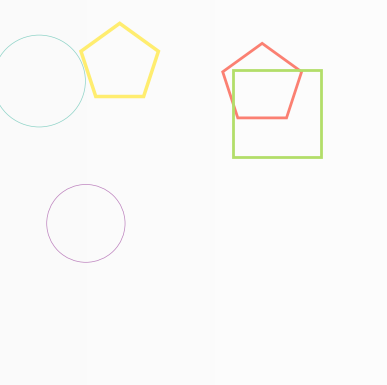[{"shape": "circle", "thickness": 0.5, "radius": 0.6, "center": [0.101, 0.79]}, {"shape": "pentagon", "thickness": 2, "radius": 0.53, "center": [0.677, 0.78]}, {"shape": "square", "thickness": 2, "radius": 0.56, "center": [0.715, 0.705]}, {"shape": "circle", "thickness": 0.5, "radius": 0.51, "center": [0.222, 0.42]}, {"shape": "pentagon", "thickness": 2.5, "radius": 0.53, "center": [0.309, 0.834]}]